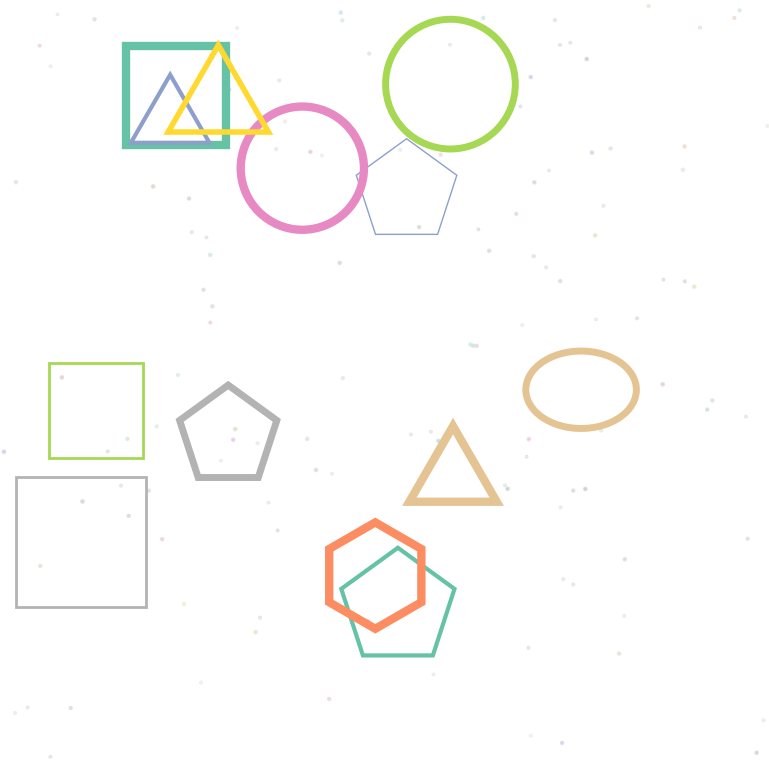[{"shape": "square", "thickness": 3, "radius": 0.32, "center": [0.228, 0.876]}, {"shape": "pentagon", "thickness": 1.5, "radius": 0.39, "center": [0.517, 0.211]}, {"shape": "hexagon", "thickness": 3, "radius": 0.35, "center": [0.487, 0.252]}, {"shape": "pentagon", "thickness": 0.5, "radius": 0.34, "center": [0.528, 0.751]}, {"shape": "triangle", "thickness": 1.5, "radius": 0.29, "center": [0.221, 0.844]}, {"shape": "circle", "thickness": 3, "radius": 0.4, "center": [0.393, 0.782]}, {"shape": "square", "thickness": 1, "radius": 0.31, "center": [0.125, 0.467]}, {"shape": "circle", "thickness": 2.5, "radius": 0.42, "center": [0.585, 0.891]}, {"shape": "triangle", "thickness": 2, "radius": 0.38, "center": [0.284, 0.866]}, {"shape": "oval", "thickness": 2.5, "radius": 0.36, "center": [0.755, 0.494]}, {"shape": "triangle", "thickness": 3, "radius": 0.33, "center": [0.588, 0.381]}, {"shape": "square", "thickness": 1, "radius": 0.42, "center": [0.105, 0.296]}, {"shape": "pentagon", "thickness": 2.5, "radius": 0.33, "center": [0.296, 0.434]}]